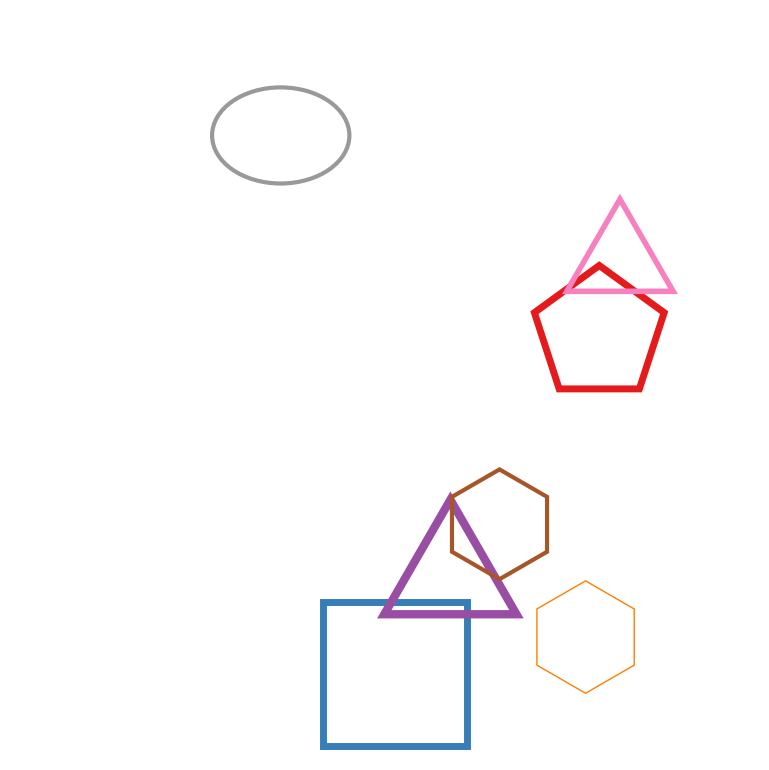[{"shape": "pentagon", "thickness": 2.5, "radius": 0.44, "center": [0.778, 0.567]}, {"shape": "square", "thickness": 2.5, "radius": 0.47, "center": [0.513, 0.125]}, {"shape": "triangle", "thickness": 3, "radius": 0.5, "center": [0.585, 0.252]}, {"shape": "hexagon", "thickness": 0.5, "radius": 0.36, "center": [0.76, 0.173]}, {"shape": "hexagon", "thickness": 1.5, "radius": 0.36, "center": [0.649, 0.319]}, {"shape": "triangle", "thickness": 2, "radius": 0.4, "center": [0.805, 0.662]}, {"shape": "oval", "thickness": 1.5, "radius": 0.45, "center": [0.365, 0.824]}]